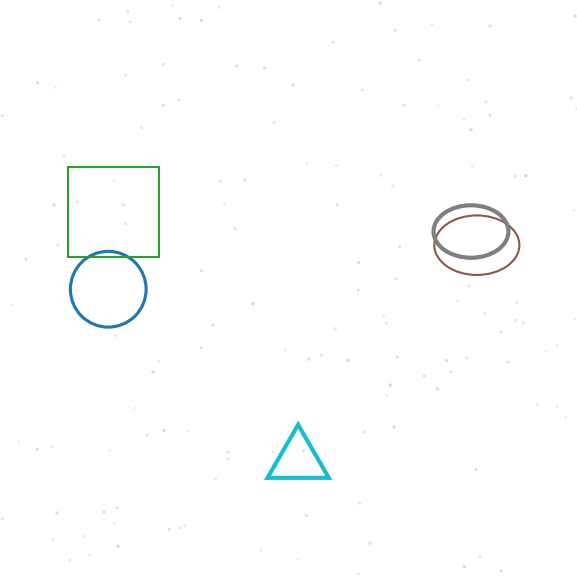[{"shape": "circle", "thickness": 1.5, "radius": 0.33, "center": [0.187, 0.498]}, {"shape": "square", "thickness": 1, "radius": 0.39, "center": [0.196, 0.632]}, {"shape": "oval", "thickness": 1, "radius": 0.37, "center": [0.826, 0.575]}, {"shape": "oval", "thickness": 2, "radius": 0.32, "center": [0.816, 0.598]}, {"shape": "triangle", "thickness": 2, "radius": 0.31, "center": [0.516, 0.202]}]